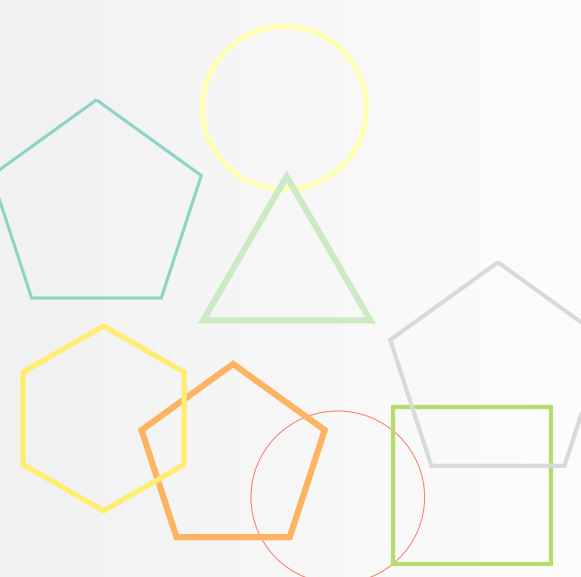[{"shape": "pentagon", "thickness": 1.5, "radius": 0.95, "center": [0.166, 0.637]}, {"shape": "circle", "thickness": 2.5, "radius": 0.71, "center": [0.489, 0.812]}, {"shape": "circle", "thickness": 0.5, "radius": 0.75, "center": [0.581, 0.138]}, {"shape": "pentagon", "thickness": 3, "radius": 0.83, "center": [0.401, 0.203]}, {"shape": "square", "thickness": 2, "radius": 0.68, "center": [0.812, 0.158]}, {"shape": "pentagon", "thickness": 2, "radius": 0.97, "center": [0.857, 0.35]}, {"shape": "triangle", "thickness": 3, "radius": 0.83, "center": [0.493, 0.527]}, {"shape": "hexagon", "thickness": 2.5, "radius": 0.8, "center": [0.178, 0.275]}]